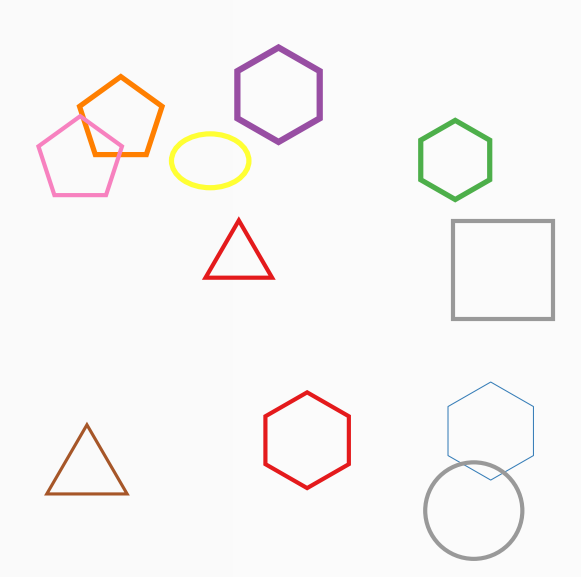[{"shape": "triangle", "thickness": 2, "radius": 0.33, "center": [0.411, 0.551]}, {"shape": "hexagon", "thickness": 2, "radius": 0.41, "center": [0.528, 0.237]}, {"shape": "hexagon", "thickness": 0.5, "radius": 0.42, "center": [0.844, 0.253]}, {"shape": "hexagon", "thickness": 2.5, "radius": 0.34, "center": [0.783, 0.722]}, {"shape": "hexagon", "thickness": 3, "radius": 0.41, "center": [0.479, 0.835]}, {"shape": "pentagon", "thickness": 2.5, "radius": 0.37, "center": [0.208, 0.792]}, {"shape": "oval", "thickness": 2.5, "radius": 0.33, "center": [0.362, 0.721]}, {"shape": "triangle", "thickness": 1.5, "radius": 0.4, "center": [0.15, 0.184]}, {"shape": "pentagon", "thickness": 2, "radius": 0.38, "center": [0.138, 0.722]}, {"shape": "square", "thickness": 2, "radius": 0.43, "center": [0.865, 0.532]}, {"shape": "circle", "thickness": 2, "radius": 0.42, "center": [0.815, 0.115]}]